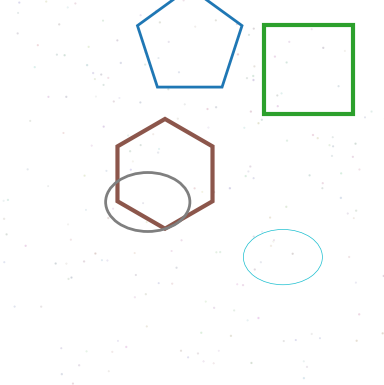[{"shape": "pentagon", "thickness": 2, "radius": 0.71, "center": [0.493, 0.889]}, {"shape": "square", "thickness": 3, "radius": 0.58, "center": [0.801, 0.82]}, {"shape": "hexagon", "thickness": 3, "radius": 0.71, "center": [0.429, 0.549]}, {"shape": "oval", "thickness": 2, "radius": 0.55, "center": [0.384, 0.475]}, {"shape": "oval", "thickness": 0.5, "radius": 0.51, "center": [0.735, 0.332]}]